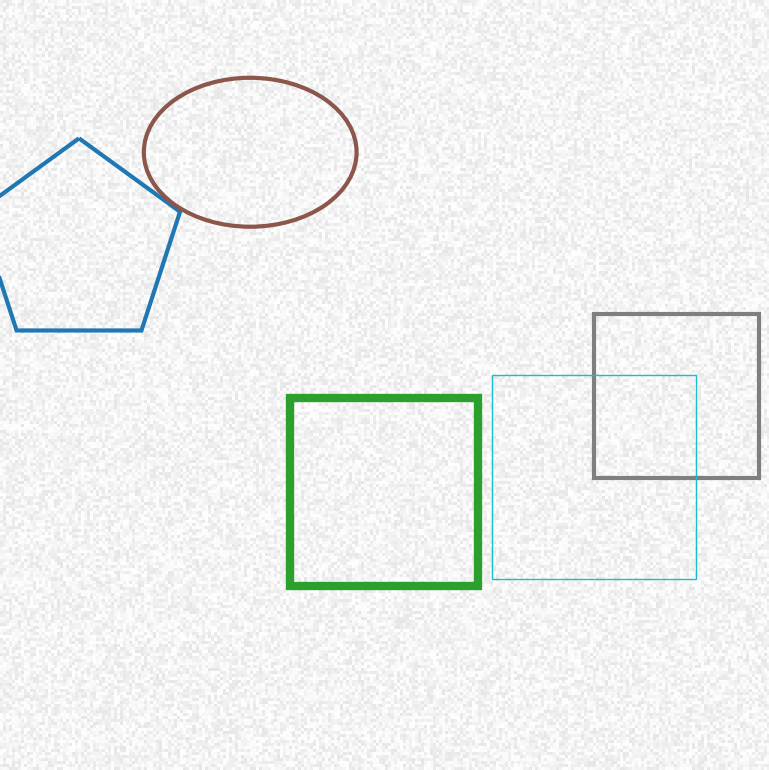[{"shape": "pentagon", "thickness": 1.5, "radius": 0.69, "center": [0.103, 0.682]}, {"shape": "square", "thickness": 3, "radius": 0.61, "center": [0.499, 0.361]}, {"shape": "oval", "thickness": 1.5, "radius": 0.69, "center": [0.325, 0.802]}, {"shape": "square", "thickness": 1.5, "radius": 0.53, "center": [0.879, 0.486]}, {"shape": "square", "thickness": 0.5, "radius": 0.66, "center": [0.771, 0.38]}]